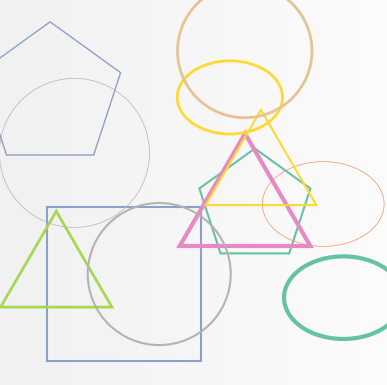[{"shape": "pentagon", "thickness": 1.5, "radius": 0.75, "center": [0.658, 0.464]}, {"shape": "oval", "thickness": 3, "radius": 0.77, "center": [0.886, 0.227]}, {"shape": "oval", "thickness": 0.5, "radius": 0.79, "center": [0.834, 0.47]}, {"shape": "square", "thickness": 1.5, "radius": 1.0, "center": [0.32, 0.262]}, {"shape": "pentagon", "thickness": 1, "radius": 0.96, "center": [0.129, 0.752]}, {"shape": "triangle", "thickness": 3, "radius": 0.97, "center": [0.632, 0.458]}, {"shape": "triangle", "thickness": 2, "radius": 0.83, "center": [0.145, 0.285]}, {"shape": "triangle", "thickness": 1.5, "radius": 0.82, "center": [0.673, 0.55]}, {"shape": "oval", "thickness": 2, "radius": 0.68, "center": [0.593, 0.747]}, {"shape": "circle", "thickness": 2, "radius": 0.87, "center": [0.632, 0.868]}, {"shape": "circle", "thickness": 0.5, "radius": 0.97, "center": [0.192, 0.603]}, {"shape": "circle", "thickness": 1.5, "radius": 0.92, "center": [0.411, 0.288]}]